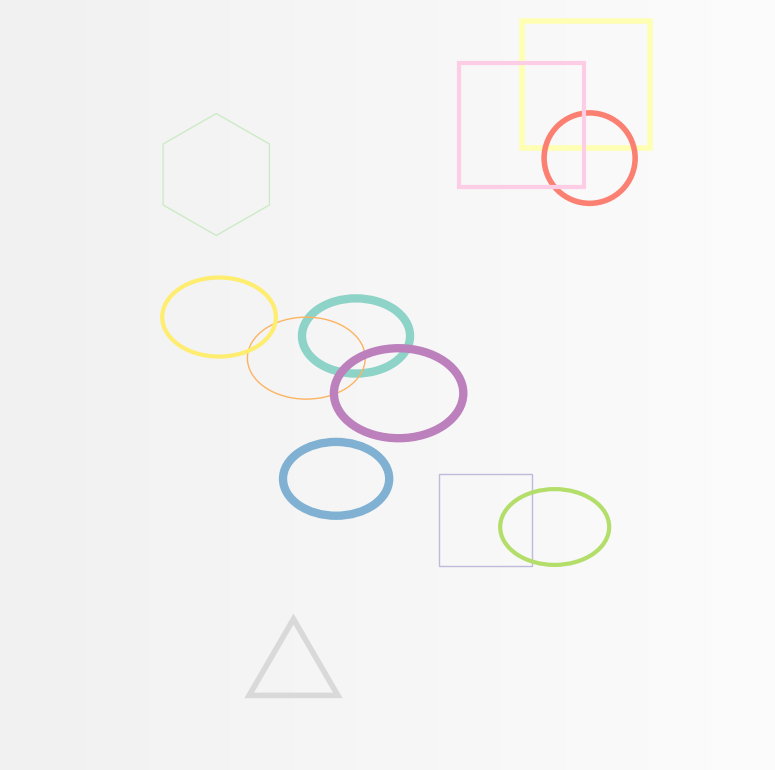[{"shape": "oval", "thickness": 3, "radius": 0.35, "center": [0.459, 0.564]}, {"shape": "square", "thickness": 2, "radius": 0.41, "center": [0.756, 0.89]}, {"shape": "square", "thickness": 0.5, "radius": 0.3, "center": [0.627, 0.325]}, {"shape": "circle", "thickness": 2, "radius": 0.29, "center": [0.761, 0.795]}, {"shape": "oval", "thickness": 3, "radius": 0.34, "center": [0.434, 0.378]}, {"shape": "oval", "thickness": 0.5, "radius": 0.38, "center": [0.395, 0.535]}, {"shape": "oval", "thickness": 1.5, "radius": 0.35, "center": [0.716, 0.316]}, {"shape": "square", "thickness": 1.5, "radius": 0.4, "center": [0.673, 0.838]}, {"shape": "triangle", "thickness": 2, "radius": 0.33, "center": [0.379, 0.13]}, {"shape": "oval", "thickness": 3, "radius": 0.42, "center": [0.514, 0.489]}, {"shape": "hexagon", "thickness": 0.5, "radius": 0.4, "center": [0.279, 0.773]}, {"shape": "oval", "thickness": 1.5, "radius": 0.37, "center": [0.283, 0.588]}]